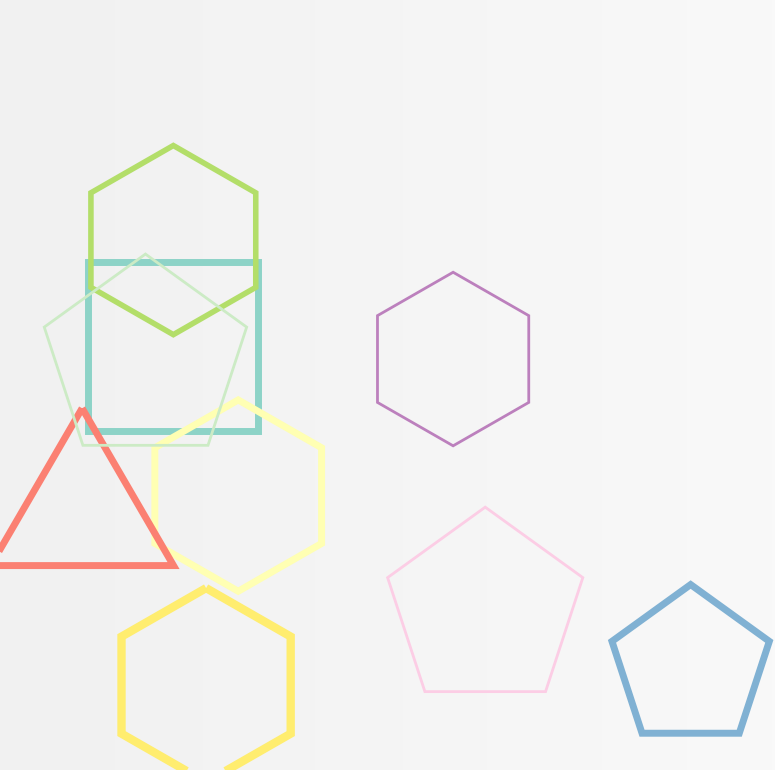[{"shape": "square", "thickness": 2.5, "radius": 0.55, "center": [0.223, 0.55]}, {"shape": "hexagon", "thickness": 2.5, "radius": 0.62, "center": [0.307, 0.356]}, {"shape": "triangle", "thickness": 2.5, "radius": 0.68, "center": [0.106, 0.334]}, {"shape": "pentagon", "thickness": 2.5, "radius": 0.53, "center": [0.891, 0.134]}, {"shape": "hexagon", "thickness": 2, "radius": 0.61, "center": [0.224, 0.688]}, {"shape": "pentagon", "thickness": 1, "radius": 0.66, "center": [0.626, 0.209]}, {"shape": "hexagon", "thickness": 1, "radius": 0.56, "center": [0.585, 0.534]}, {"shape": "pentagon", "thickness": 1, "radius": 0.69, "center": [0.188, 0.533]}, {"shape": "hexagon", "thickness": 3, "radius": 0.63, "center": [0.266, 0.11]}]